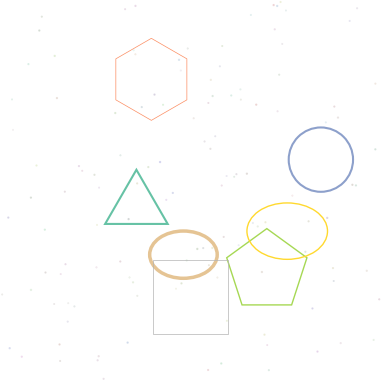[{"shape": "triangle", "thickness": 1.5, "radius": 0.47, "center": [0.354, 0.465]}, {"shape": "hexagon", "thickness": 0.5, "radius": 0.53, "center": [0.393, 0.794]}, {"shape": "circle", "thickness": 1.5, "radius": 0.42, "center": [0.833, 0.585]}, {"shape": "pentagon", "thickness": 1, "radius": 0.55, "center": [0.693, 0.297]}, {"shape": "oval", "thickness": 1, "radius": 0.52, "center": [0.746, 0.4]}, {"shape": "oval", "thickness": 2.5, "radius": 0.44, "center": [0.476, 0.339]}, {"shape": "square", "thickness": 0.5, "radius": 0.48, "center": [0.495, 0.229]}]